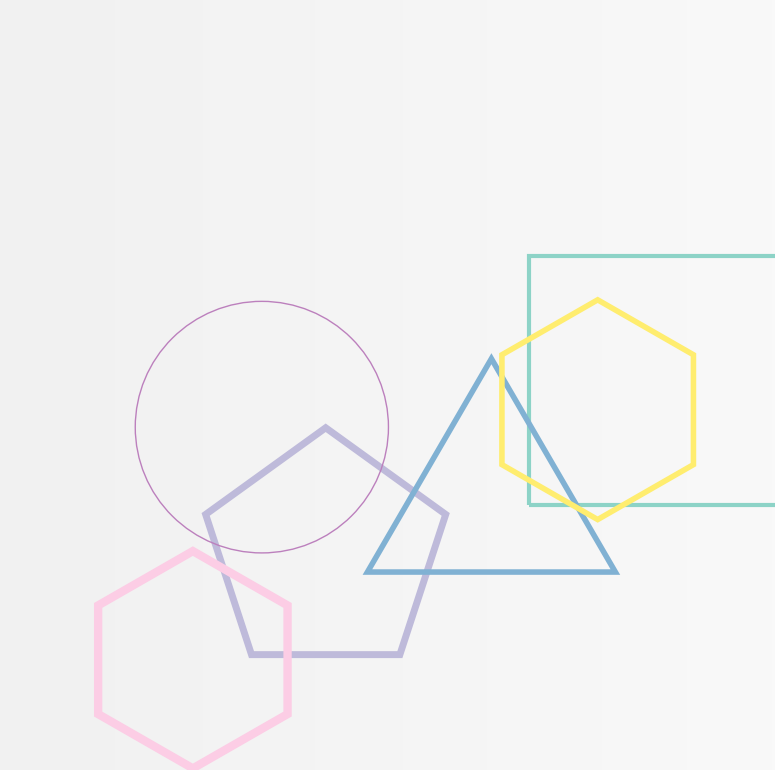[{"shape": "square", "thickness": 1.5, "radius": 0.81, "center": [0.844, 0.506]}, {"shape": "pentagon", "thickness": 2.5, "radius": 0.81, "center": [0.42, 0.282]}, {"shape": "triangle", "thickness": 2, "radius": 0.92, "center": [0.634, 0.349]}, {"shape": "hexagon", "thickness": 3, "radius": 0.71, "center": [0.249, 0.143]}, {"shape": "circle", "thickness": 0.5, "radius": 0.82, "center": [0.338, 0.445]}, {"shape": "hexagon", "thickness": 2, "radius": 0.71, "center": [0.771, 0.468]}]